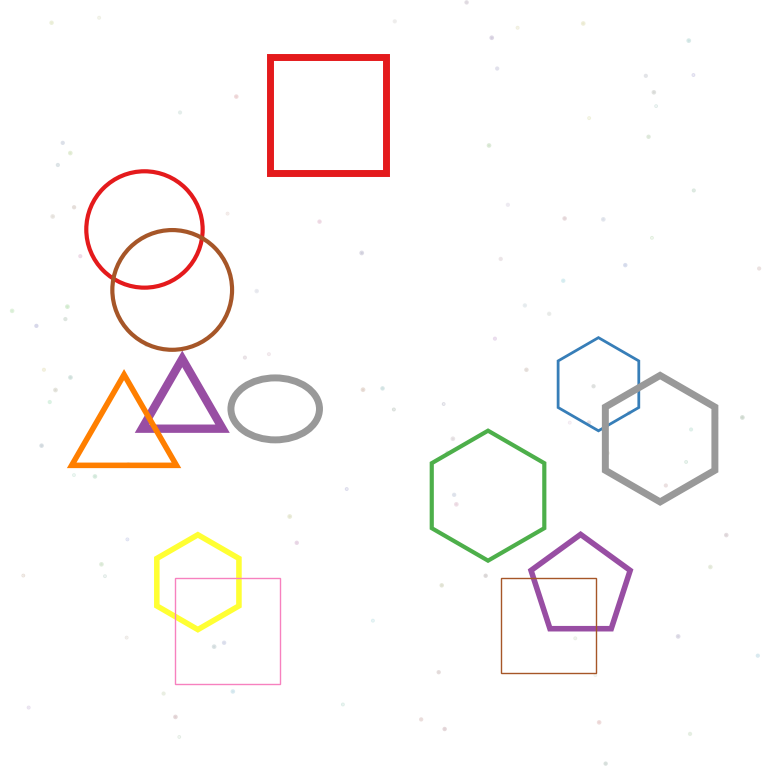[{"shape": "square", "thickness": 2.5, "radius": 0.38, "center": [0.426, 0.85]}, {"shape": "circle", "thickness": 1.5, "radius": 0.38, "center": [0.188, 0.702]}, {"shape": "hexagon", "thickness": 1, "radius": 0.3, "center": [0.777, 0.501]}, {"shape": "hexagon", "thickness": 1.5, "radius": 0.42, "center": [0.634, 0.356]}, {"shape": "triangle", "thickness": 3, "radius": 0.3, "center": [0.237, 0.473]}, {"shape": "pentagon", "thickness": 2, "radius": 0.34, "center": [0.754, 0.238]}, {"shape": "triangle", "thickness": 2, "radius": 0.39, "center": [0.161, 0.435]}, {"shape": "hexagon", "thickness": 2, "radius": 0.31, "center": [0.257, 0.244]}, {"shape": "square", "thickness": 0.5, "radius": 0.31, "center": [0.712, 0.187]}, {"shape": "circle", "thickness": 1.5, "radius": 0.39, "center": [0.224, 0.623]}, {"shape": "square", "thickness": 0.5, "radius": 0.34, "center": [0.295, 0.181]}, {"shape": "oval", "thickness": 2.5, "radius": 0.29, "center": [0.357, 0.469]}, {"shape": "hexagon", "thickness": 2.5, "radius": 0.41, "center": [0.857, 0.43]}]